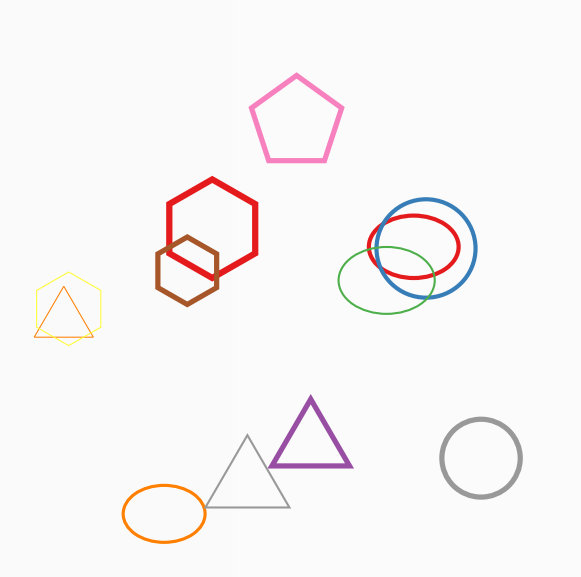[{"shape": "hexagon", "thickness": 3, "radius": 0.43, "center": [0.365, 0.603]}, {"shape": "oval", "thickness": 2, "radius": 0.39, "center": [0.712, 0.572]}, {"shape": "circle", "thickness": 2, "radius": 0.43, "center": [0.733, 0.569]}, {"shape": "oval", "thickness": 1, "radius": 0.41, "center": [0.665, 0.514]}, {"shape": "triangle", "thickness": 2.5, "radius": 0.39, "center": [0.535, 0.231]}, {"shape": "oval", "thickness": 1.5, "radius": 0.35, "center": [0.282, 0.109]}, {"shape": "triangle", "thickness": 0.5, "radius": 0.29, "center": [0.11, 0.445]}, {"shape": "hexagon", "thickness": 0.5, "radius": 0.32, "center": [0.118, 0.464]}, {"shape": "hexagon", "thickness": 2.5, "radius": 0.29, "center": [0.322, 0.53]}, {"shape": "pentagon", "thickness": 2.5, "radius": 0.41, "center": [0.51, 0.787]}, {"shape": "triangle", "thickness": 1, "radius": 0.42, "center": [0.426, 0.162]}, {"shape": "circle", "thickness": 2.5, "radius": 0.34, "center": [0.828, 0.206]}]